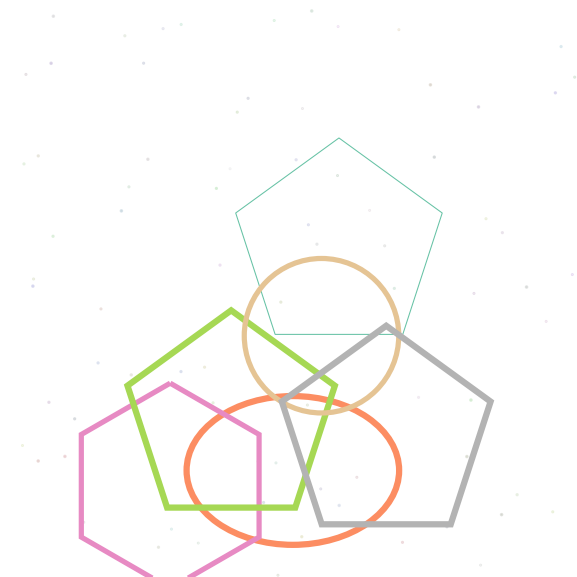[{"shape": "pentagon", "thickness": 0.5, "radius": 0.94, "center": [0.587, 0.572]}, {"shape": "oval", "thickness": 3, "radius": 0.92, "center": [0.507, 0.184]}, {"shape": "hexagon", "thickness": 2.5, "radius": 0.89, "center": [0.295, 0.158]}, {"shape": "pentagon", "thickness": 3, "radius": 0.94, "center": [0.4, 0.273]}, {"shape": "circle", "thickness": 2.5, "radius": 0.67, "center": [0.557, 0.418]}, {"shape": "pentagon", "thickness": 3, "radius": 0.95, "center": [0.669, 0.245]}]